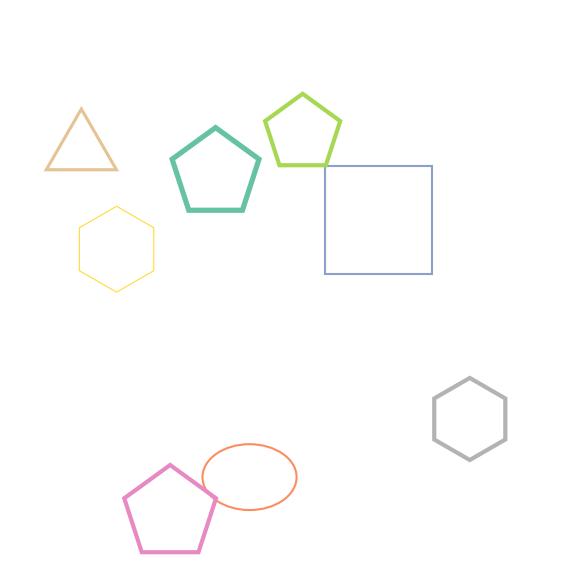[{"shape": "pentagon", "thickness": 2.5, "radius": 0.4, "center": [0.373, 0.699]}, {"shape": "oval", "thickness": 1, "radius": 0.41, "center": [0.432, 0.173]}, {"shape": "square", "thickness": 1, "radius": 0.46, "center": [0.656, 0.618]}, {"shape": "pentagon", "thickness": 2, "radius": 0.42, "center": [0.295, 0.11]}, {"shape": "pentagon", "thickness": 2, "radius": 0.34, "center": [0.524, 0.768]}, {"shape": "hexagon", "thickness": 0.5, "radius": 0.37, "center": [0.202, 0.568]}, {"shape": "triangle", "thickness": 1.5, "radius": 0.35, "center": [0.141, 0.74]}, {"shape": "hexagon", "thickness": 2, "radius": 0.36, "center": [0.813, 0.274]}]